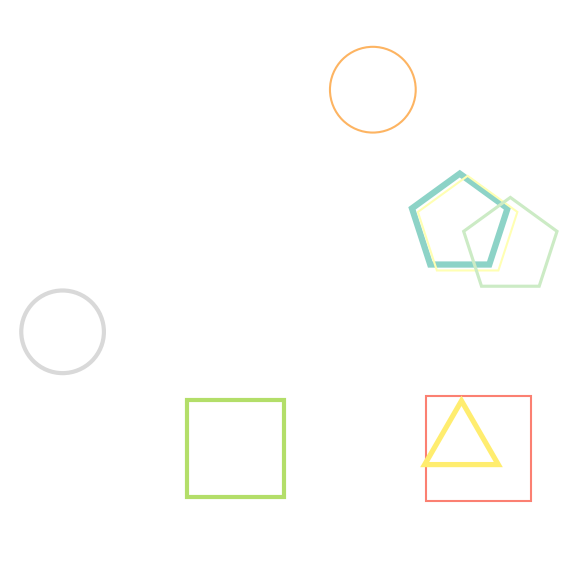[{"shape": "pentagon", "thickness": 3, "radius": 0.43, "center": [0.796, 0.611]}, {"shape": "pentagon", "thickness": 1, "radius": 0.45, "center": [0.81, 0.604]}, {"shape": "square", "thickness": 1, "radius": 0.45, "center": [0.829, 0.223]}, {"shape": "circle", "thickness": 1, "radius": 0.37, "center": [0.646, 0.844]}, {"shape": "square", "thickness": 2, "radius": 0.42, "center": [0.408, 0.223]}, {"shape": "circle", "thickness": 2, "radius": 0.36, "center": [0.108, 0.425]}, {"shape": "pentagon", "thickness": 1.5, "radius": 0.42, "center": [0.884, 0.572]}, {"shape": "triangle", "thickness": 2.5, "radius": 0.37, "center": [0.799, 0.231]}]